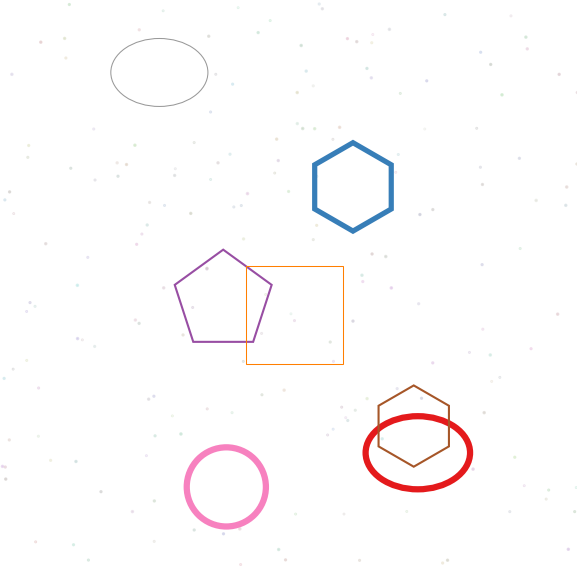[{"shape": "oval", "thickness": 3, "radius": 0.45, "center": [0.724, 0.215]}, {"shape": "hexagon", "thickness": 2.5, "radius": 0.38, "center": [0.611, 0.676]}, {"shape": "pentagon", "thickness": 1, "radius": 0.44, "center": [0.386, 0.479]}, {"shape": "square", "thickness": 0.5, "radius": 0.42, "center": [0.509, 0.454]}, {"shape": "hexagon", "thickness": 1, "radius": 0.35, "center": [0.716, 0.261]}, {"shape": "circle", "thickness": 3, "radius": 0.34, "center": [0.392, 0.156]}, {"shape": "oval", "thickness": 0.5, "radius": 0.42, "center": [0.276, 0.874]}]